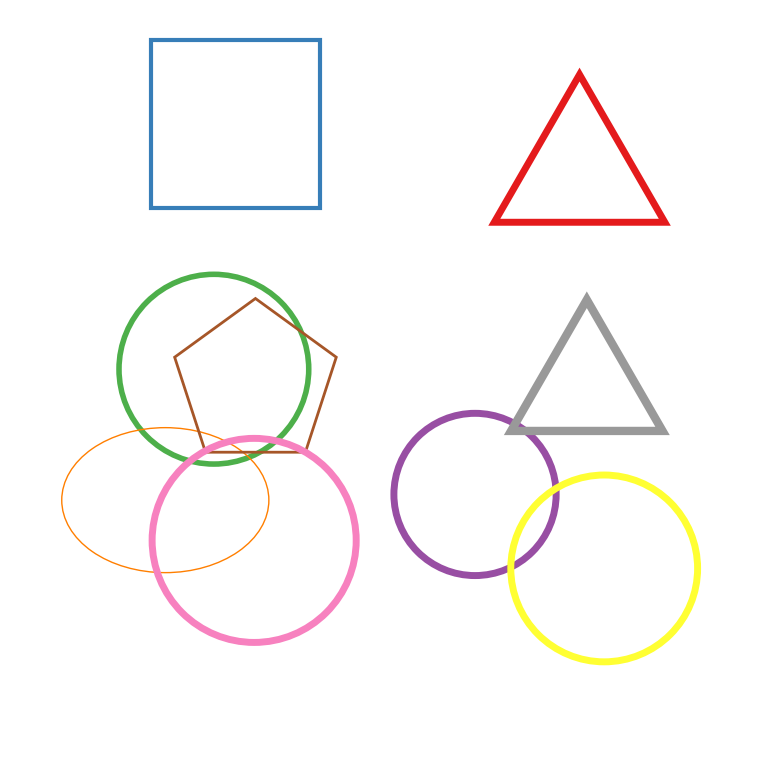[{"shape": "triangle", "thickness": 2.5, "radius": 0.64, "center": [0.753, 0.775]}, {"shape": "square", "thickness": 1.5, "radius": 0.55, "center": [0.306, 0.839]}, {"shape": "circle", "thickness": 2, "radius": 0.62, "center": [0.278, 0.521]}, {"shape": "circle", "thickness": 2.5, "radius": 0.53, "center": [0.617, 0.358]}, {"shape": "oval", "thickness": 0.5, "radius": 0.67, "center": [0.215, 0.35]}, {"shape": "circle", "thickness": 2.5, "radius": 0.61, "center": [0.785, 0.262]}, {"shape": "pentagon", "thickness": 1, "radius": 0.55, "center": [0.332, 0.502]}, {"shape": "circle", "thickness": 2.5, "radius": 0.66, "center": [0.33, 0.298]}, {"shape": "triangle", "thickness": 3, "radius": 0.57, "center": [0.762, 0.497]}]